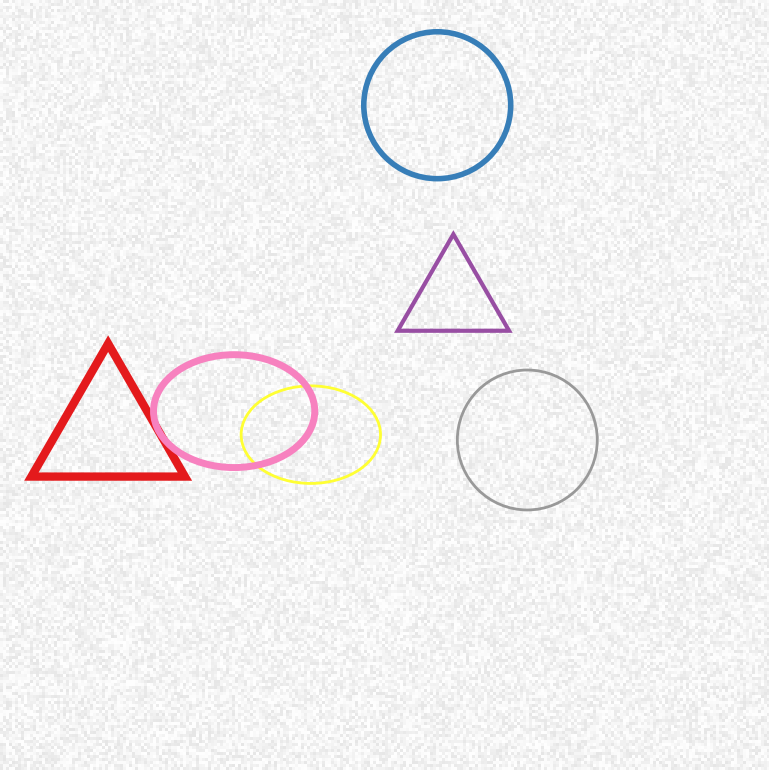[{"shape": "triangle", "thickness": 3, "radius": 0.58, "center": [0.14, 0.439]}, {"shape": "circle", "thickness": 2, "radius": 0.48, "center": [0.568, 0.863]}, {"shape": "triangle", "thickness": 1.5, "radius": 0.42, "center": [0.589, 0.612]}, {"shape": "oval", "thickness": 1, "radius": 0.45, "center": [0.404, 0.435]}, {"shape": "oval", "thickness": 2.5, "radius": 0.52, "center": [0.304, 0.466]}, {"shape": "circle", "thickness": 1, "radius": 0.45, "center": [0.685, 0.429]}]